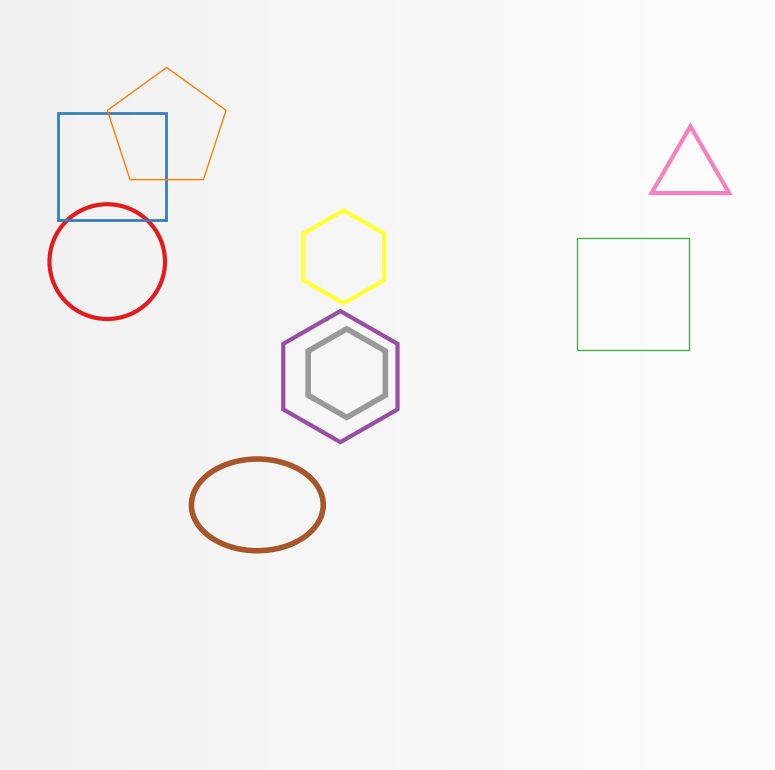[{"shape": "circle", "thickness": 1.5, "radius": 0.37, "center": [0.138, 0.66]}, {"shape": "square", "thickness": 1, "radius": 0.35, "center": [0.144, 0.784]}, {"shape": "square", "thickness": 0.5, "radius": 0.36, "center": [0.817, 0.618]}, {"shape": "hexagon", "thickness": 1.5, "radius": 0.43, "center": [0.439, 0.511]}, {"shape": "pentagon", "thickness": 0.5, "radius": 0.4, "center": [0.215, 0.832]}, {"shape": "hexagon", "thickness": 1.5, "radius": 0.3, "center": [0.443, 0.666]}, {"shape": "oval", "thickness": 2, "radius": 0.43, "center": [0.332, 0.344]}, {"shape": "triangle", "thickness": 1.5, "radius": 0.29, "center": [0.891, 0.778]}, {"shape": "hexagon", "thickness": 2, "radius": 0.29, "center": [0.447, 0.515]}]